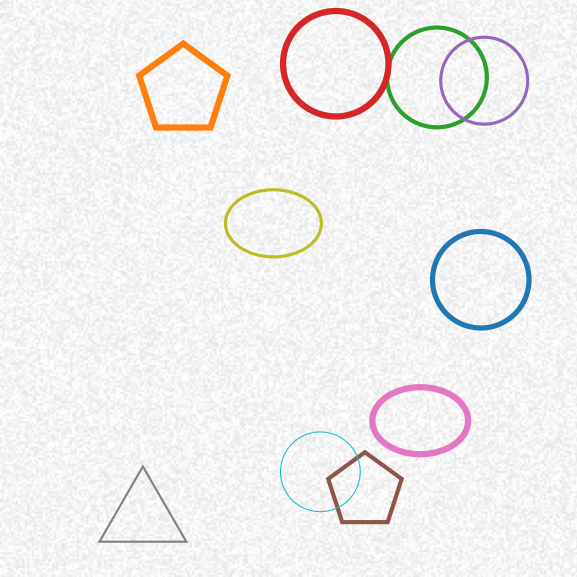[{"shape": "circle", "thickness": 2.5, "radius": 0.42, "center": [0.833, 0.515]}, {"shape": "pentagon", "thickness": 3, "radius": 0.4, "center": [0.317, 0.843]}, {"shape": "circle", "thickness": 2, "radius": 0.43, "center": [0.757, 0.865]}, {"shape": "circle", "thickness": 3, "radius": 0.46, "center": [0.581, 0.889]}, {"shape": "circle", "thickness": 1.5, "radius": 0.38, "center": [0.838, 0.859]}, {"shape": "pentagon", "thickness": 2, "radius": 0.33, "center": [0.632, 0.149]}, {"shape": "oval", "thickness": 3, "radius": 0.41, "center": [0.728, 0.271]}, {"shape": "triangle", "thickness": 1, "radius": 0.43, "center": [0.247, 0.105]}, {"shape": "oval", "thickness": 1.5, "radius": 0.42, "center": [0.473, 0.612]}, {"shape": "circle", "thickness": 0.5, "radius": 0.35, "center": [0.555, 0.182]}]